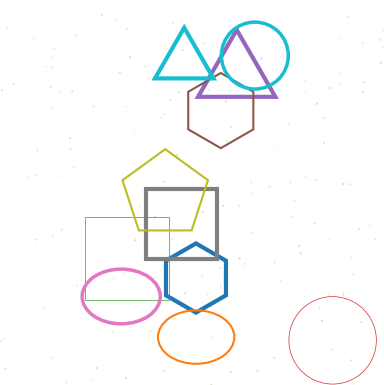[{"shape": "hexagon", "thickness": 3, "radius": 0.45, "center": [0.509, 0.278]}, {"shape": "oval", "thickness": 1.5, "radius": 0.5, "center": [0.51, 0.124]}, {"shape": "square", "thickness": 0.5, "radius": 0.54, "center": [0.33, 0.329]}, {"shape": "circle", "thickness": 0.5, "radius": 0.57, "center": [0.864, 0.116]}, {"shape": "triangle", "thickness": 3, "radius": 0.58, "center": [0.615, 0.806]}, {"shape": "hexagon", "thickness": 1.5, "radius": 0.49, "center": [0.574, 0.713]}, {"shape": "oval", "thickness": 2.5, "radius": 0.51, "center": [0.315, 0.23]}, {"shape": "square", "thickness": 3, "radius": 0.46, "center": [0.471, 0.418]}, {"shape": "pentagon", "thickness": 1.5, "radius": 0.58, "center": [0.429, 0.496]}, {"shape": "circle", "thickness": 2.5, "radius": 0.43, "center": [0.662, 0.856]}, {"shape": "triangle", "thickness": 3, "radius": 0.44, "center": [0.479, 0.84]}]